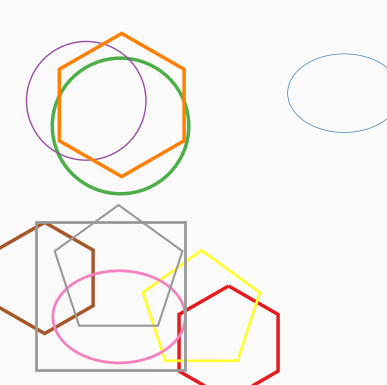[{"shape": "hexagon", "thickness": 2.5, "radius": 0.74, "center": [0.59, 0.11]}, {"shape": "oval", "thickness": 0.5, "radius": 0.73, "center": [0.888, 0.758]}, {"shape": "circle", "thickness": 2.5, "radius": 0.88, "center": [0.311, 0.673]}, {"shape": "circle", "thickness": 1, "radius": 0.77, "center": [0.223, 0.738]}, {"shape": "hexagon", "thickness": 2.5, "radius": 0.93, "center": [0.314, 0.727]}, {"shape": "pentagon", "thickness": 2, "radius": 0.79, "center": [0.52, 0.191]}, {"shape": "hexagon", "thickness": 2.5, "radius": 0.72, "center": [0.115, 0.278]}, {"shape": "oval", "thickness": 2, "radius": 0.85, "center": [0.307, 0.177]}, {"shape": "square", "thickness": 2, "radius": 0.97, "center": [0.285, 0.231]}, {"shape": "pentagon", "thickness": 1.5, "radius": 0.87, "center": [0.306, 0.294]}]